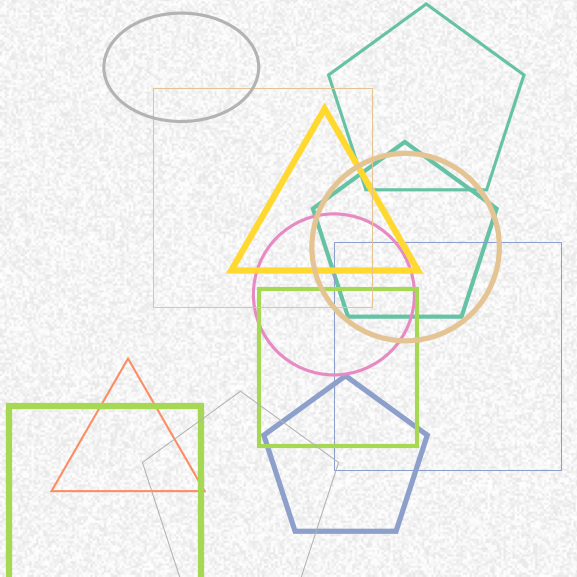[{"shape": "pentagon", "thickness": 1.5, "radius": 0.89, "center": [0.738, 0.814]}, {"shape": "pentagon", "thickness": 2, "radius": 0.84, "center": [0.701, 0.586]}, {"shape": "triangle", "thickness": 1, "radius": 0.77, "center": [0.222, 0.225]}, {"shape": "square", "thickness": 0.5, "radius": 0.99, "center": [0.775, 0.383]}, {"shape": "pentagon", "thickness": 2.5, "radius": 0.74, "center": [0.598, 0.2]}, {"shape": "circle", "thickness": 1.5, "radius": 0.7, "center": [0.578, 0.489]}, {"shape": "square", "thickness": 2, "radius": 0.68, "center": [0.585, 0.363]}, {"shape": "square", "thickness": 3, "radius": 0.83, "center": [0.182, 0.13]}, {"shape": "triangle", "thickness": 3, "radius": 0.93, "center": [0.562, 0.624]}, {"shape": "square", "thickness": 0.5, "radius": 0.95, "center": [0.455, 0.657]}, {"shape": "circle", "thickness": 2.5, "radius": 0.81, "center": [0.702, 0.571]}, {"shape": "pentagon", "thickness": 0.5, "radius": 0.89, "center": [0.416, 0.143]}, {"shape": "oval", "thickness": 1.5, "radius": 0.67, "center": [0.314, 0.883]}]